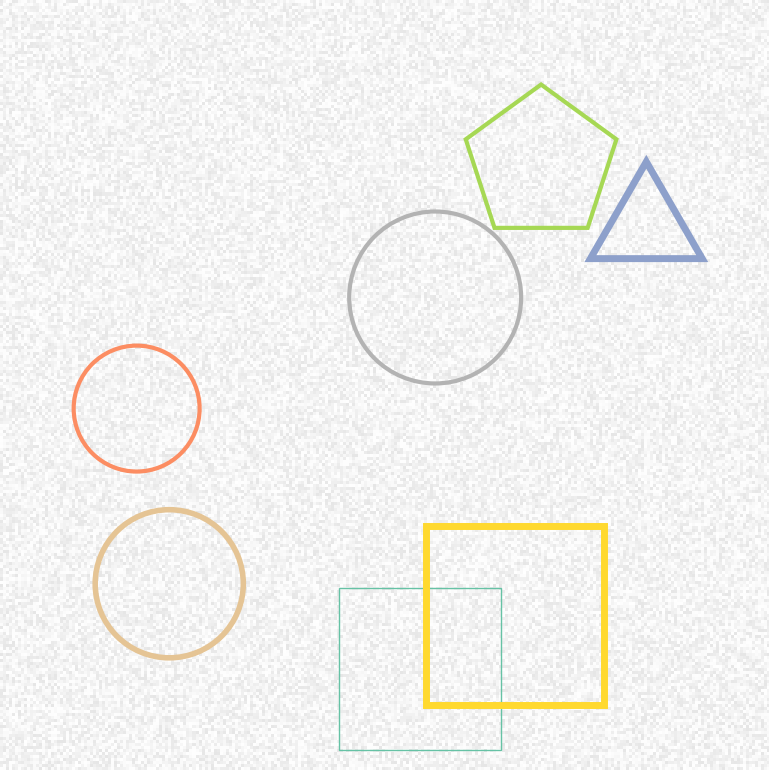[{"shape": "square", "thickness": 0.5, "radius": 0.53, "center": [0.545, 0.131]}, {"shape": "circle", "thickness": 1.5, "radius": 0.41, "center": [0.177, 0.469]}, {"shape": "triangle", "thickness": 2.5, "radius": 0.42, "center": [0.839, 0.706]}, {"shape": "pentagon", "thickness": 1.5, "radius": 0.51, "center": [0.703, 0.787]}, {"shape": "square", "thickness": 2.5, "radius": 0.58, "center": [0.669, 0.201]}, {"shape": "circle", "thickness": 2, "radius": 0.48, "center": [0.22, 0.242]}, {"shape": "circle", "thickness": 1.5, "radius": 0.56, "center": [0.565, 0.614]}]